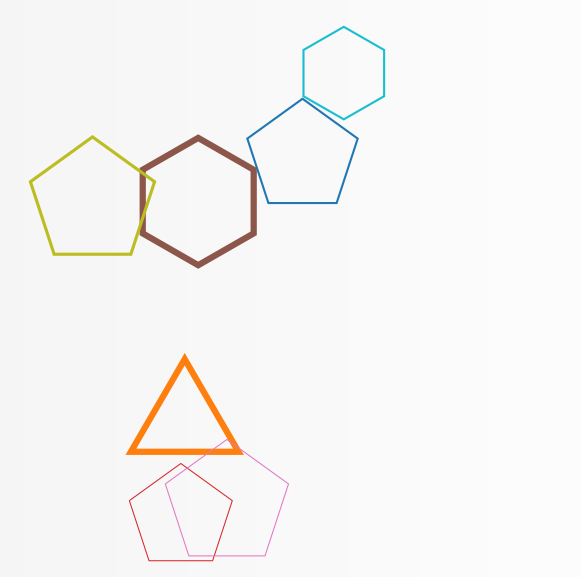[{"shape": "pentagon", "thickness": 1, "radius": 0.5, "center": [0.52, 0.728]}, {"shape": "triangle", "thickness": 3, "radius": 0.53, "center": [0.318, 0.27]}, {"shape": "pentagon", "thickness": 0.5, "radius": 0.47, "center": [0.311, 0.103]}, {"shape": "hexagon", "thickness": 3, "radius": 0.55, "center": [0.341, 0.65]}, {"shape": "pentagon", "thickness": 0.5, "radius": 0.56, "center": [0.39, 0.127]}, {"shape": "pentagon", "thickness": 1.5, "radius": 0.56, "center": [0.159, 0.65]}, {"shape": "hexagon", "thickness": 1, "radius": 0.4, "center": [0.591, 0.873]}]